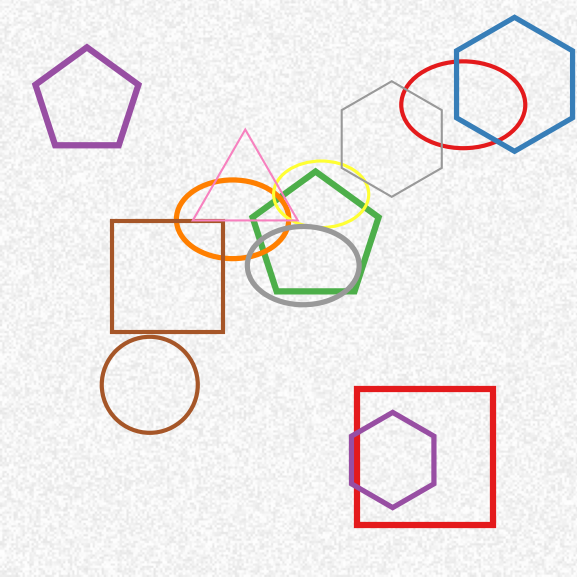[{"shape": "oval", "thickness": 2, "radius": 0.54, "center": [0.802, 0.818]}, {"shape": "square", "thickness": 3, "radius": 0.59, "center": [0.736, 0.208]}, {"shape": "hexagon", "thickness": 2.5, "radius": 0.58, "center": [0.891, 0.853]}, {"shape": "pentagon", "thickness": 3, "radius": 0.57, "center": [0.546, 0.587]}, {"shape": "pentagon", "thickness": 3, "radius": 0.47, "center": [0.151, 0.823]}, {"shape": "hexagon", "thickness": 2.5, "radius": 0.41, "center": [0.68, 0.203]}, {"shape": "oval", "thickness": 2.5, "radius": 0.49, "center": [0.403, 0.619]}, {"shape": "oval", "thickness": 1.5, "radius": 0.41, "center": [0.556, 0.663]}, {"shape": "circle", "thickness": 2, "radius": 0.42, "center": [0.259, 0.333]}, {"shape": "square", "thickness": 2, "radius": 0.48, "center": [0.29, 0.52]}, {"shape": "triangle", "thickness": 1, "radius": 0.52, "center": [0.425, 0.67]}, {"shape": "oval", "thickness": 2.5, "radius": 0.48, "center": [0.525, 0.539]}, {"shape": "hexagon", "thickness": 1, "radius": 0.5, "center": [0.678, 0.758]}]